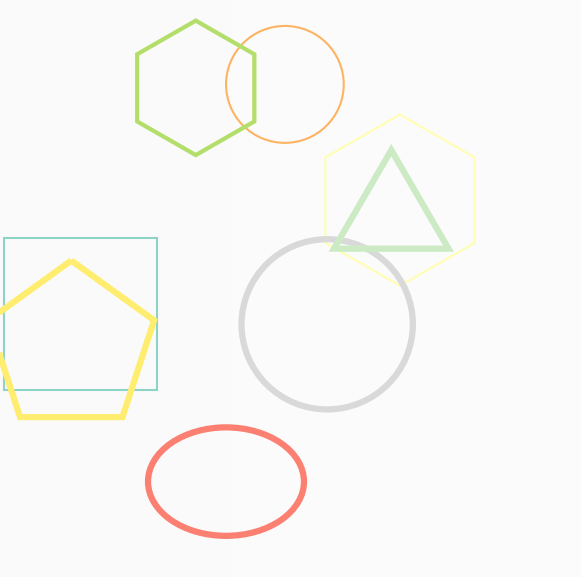[{"shape": "square", "thickness": 1, "radius": 0.66, "center": [0.139, 0.456]}, {"shape": "hexagon", "thickness": 1, "radius": 0.74, "center": [0.688, 0.653]}, {"shape": "oval", "thickness": 3, "radius": 0.67, "center": [0.389, 0.165]}, {"shape": "circle", "thickness": 1, "radius": 0.51, "center": [0.49, 0.853]}, {"shape": "hexagon", "thickness": 2, "radius": 0.58, "center": [0.337, 0.847]}, {"shape": "circle", "thickness": 3, "radius": 0.74, "center": [0.563, 0.438]}, {"shape": "triangle", "thickness": 3, "radius": 0.57, "center": [0.673, 0.625]}, {"shape": "pentagon", "thickness": 3, "radius": 0.75, "center": [0.123, 0.398]}]